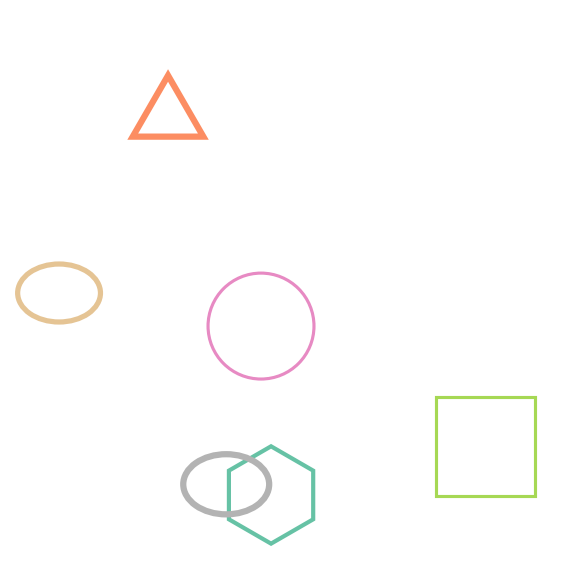[{"shape": "hexagon", "thickness": 2, "radius": 0.42, "center": [0.469, 0.142]}, {"shape": "triangle", "thickness": 3, "radius": 0.35, "center": [0.291, 0.798]}, {"shape": "circle", "thickness": 1.5, "radius": 0.46, "center": [0.452, 0.435]}, {"shape": "square", "thickness": 1.5, "radius": 0.43, "center": [0.841, 0.226]}, {"shape": "oval", "thickness": 2.5, "radius": 0.36, "center": [0.102, 0.492]}, {"shape": "oval", "thickness": 3, "radius": 0.37, "center": [0.392, 0.161]}]